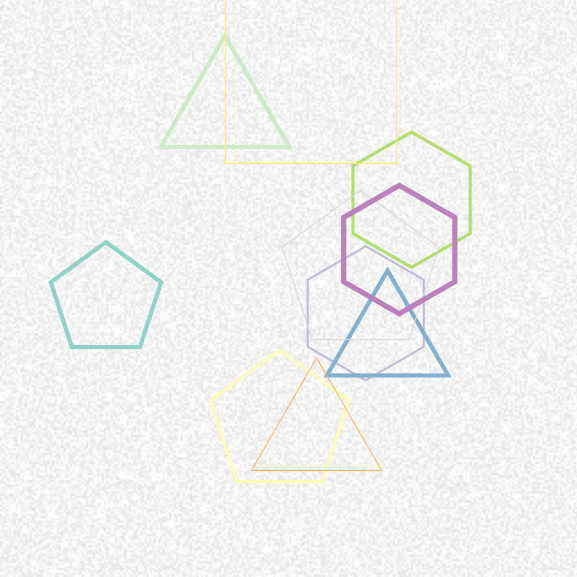[{"shape": "pentagon", "thickness": 2, "radius": 0.5, "center": [0.183, 0.479]}, {"shape": "pentagon", "thickness": 1.5, "radius": 0.63, "center": [0.484, 0.267]}, {"shape": "hexagon", "thickness": 1, "radius": 0.58, "center": [0.633, 0.457]}, {"shape": "triangle", "thickness": 2, "radius": 0.61, "center": [0.671, 0.41]}, {"shape": "triangle", "thickness": 0.5, "radius": 0.65, "center": [0.548, 0.249]}, {"shape": "hexagon", "thickness": 1.5, "radius": 0.59, "center": [0.713, 0.653]}, {"shape": "pentagon", "thickness": 0.5, "radius": 0.71, "center": [0.624, 0.527]}, {"shape": "hexagon", "thickness": 2.5, "radius": 0.56, "center": [0.691, 0.567]}, {"shape": "triangle", "thickness": 2, "radius": 0.64, "center": [0.39, 0.809]}, {"shape": "square", "thickness": 0.5, "radius": 0.74, "center": [0.538, 0.864]}]